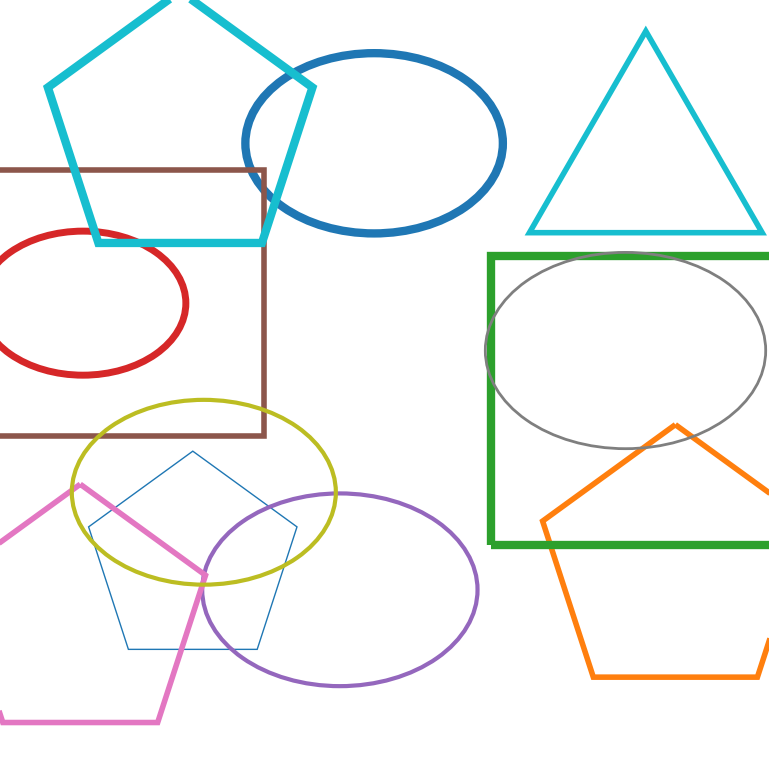[{"shape": "pentagon", "thickness": 0.5, "radius": 0.71, "center": [0.25, 0.272]}, {"shape": "oval", "thickness": 3, "radius": 0.84, "center": [0.486, 0.814]}, {"shape": "pentagon", "thickness": 2, "radius": 0.91, "center": [0.877, 0.267]}, {"shape": "square", "thickness": 3, "radius": 0.94, "center": [0.825, 0.48]}, {"shape": "oval", "thickness": 2.5, "radius": 0.67, "center": [0.108, 0.606]}, {"shape": "oval", "thickness": 1.5, "radius": 0.89, "center": [0.441, 0.234]}, {"shape": "square", "thickness": 2, "radius": 0.86, "center": [0.17, 0.607]}, {"shape": "pentagon", "thickness": 2, "radius": 0.86, "center": [0.104, 0.2]}, {"shape": "oval", "thickness": 1, "radius": 0.91, "center": [0.812, 0.545]}, {"shape": "oval", "thickness": 1.5, "radius": 0.86, "center": [0.265, 0.361]}, {"shape": "triangle", "thickness": 2, "radius": 0.87, "center": [0.839, 0.785]}, {"shape": "pentagon", "thickness": 3, "radius": 0.9, "center": [0.234, 0.831]}]